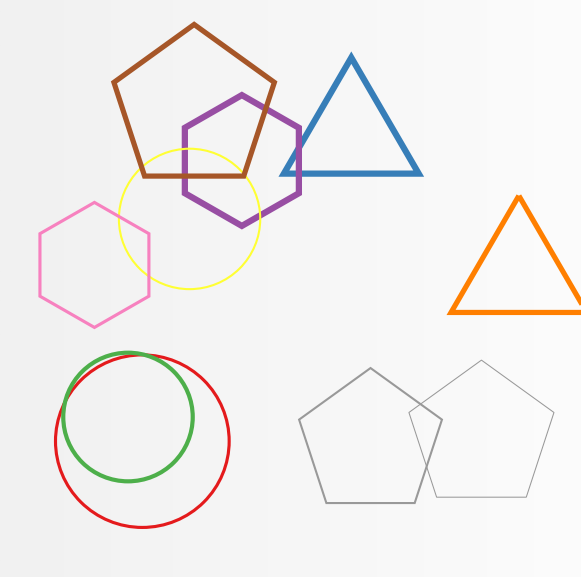[{"shape": "circle", "thickness": 1.5, "radius": 0.75, "center": [0.245, 0.235]}, {"shape": "triangle", "thickness": 3, "radius": 0.67, "center": [0.604, 0.765]}, {"shape": "circle", "thickness": 2, "radius": 0.56, "center": [0.22, 0.277]}, {"shape": "hexagon", "thickness": 3, "radius": 0.57, "center": [0.416, 0.721]}, {"shape": "triangle", "thickness": 2.5, "radius": 0.67, "center": [0.893, 0.525]}, {"shape": "circle", "thickness": 1, "radius": 0.61, "center": [0.326, 0.62]}, {"shape": "pentagon", "thickness": 2.5, "radius": 0.73, "center": [0.334, 0.812]}, {"shape": "hexagon", "thickness": 1.5, "radius": 0.54, "center": [0.162, 0.54]}, {"shape": "pentagon", "thickness": 1, "radius": 0.65, "center": [0.637, 0.233]}, {"shape": "pentagon", "thickness": 0.5, "radius": 0.66, "center": [0.828, 0.244]}]